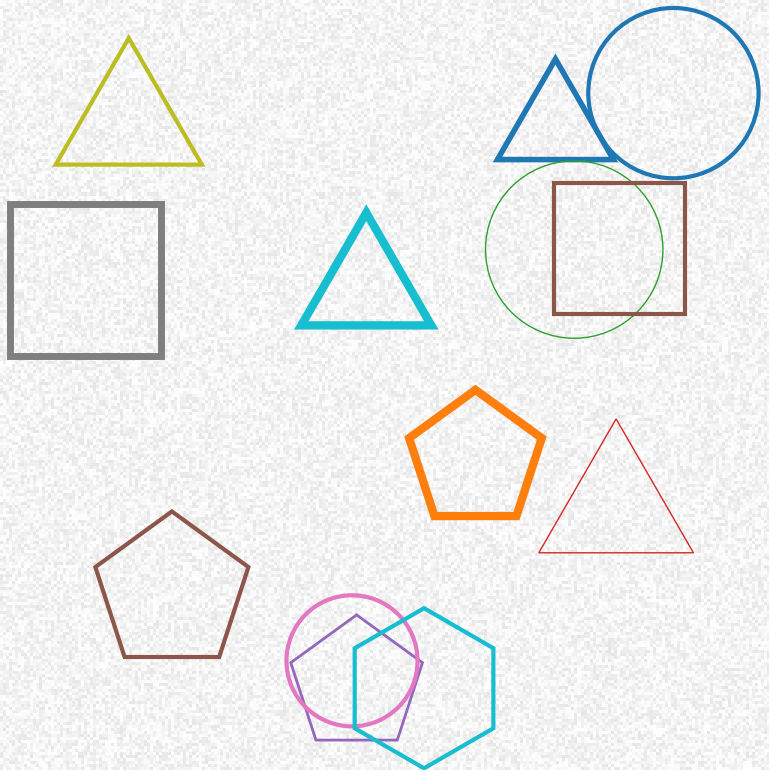[{"shape": "circle", "thickness": 1.5, "radius": 0.55, "center": [0.875, 0.879]}, {"shape": "triangle", "thickness": 2, "radius": 0.44, "center": [0.721, 0.836]}, {"shape": "pentagon", "thickness": 3, "radius": 0.45, "center": [0.617, 0.403]}, {"shape": "circle", "thickness": 0.5, "radius": 0.58, "center": [0.746, 0.676]}, {"shape": "triangle", "thickness": 0.5, "radius": 0.58, "center": [0.8, 0.34]}, {"shape": "pentagon", "thickness": 1, "radius": 0.45, "center": [0.463, 0.112]}, {"shape": "square", "thickness": 1.5, "radius": 0.43, "center": [0.804, 0.677]}, {"shape": "pentagon", "thickness": 1.5, "radius": 0.52, "center": [0.223, 0.231]}, {"shape": "circle", "thickness": 1.5, "radius": 0.43, "center": [0.457, 0.142]}, {"shape": "square", "thickness": 2.5, "radius": 0.49, "center": [0.111, 0.636]}, {"shape": "triangle", "thickness": 1.5, "radius": 0.55, "center": [0.167, 0.841]}, {"shape": "hexagon", "thickness": 1.5, "radius": 0.52, "center": [0.551, 0.106]}, {"shape": "triangle", "thickness": 3, "radius": 0.49, "center": [0.476, 0.626]}]